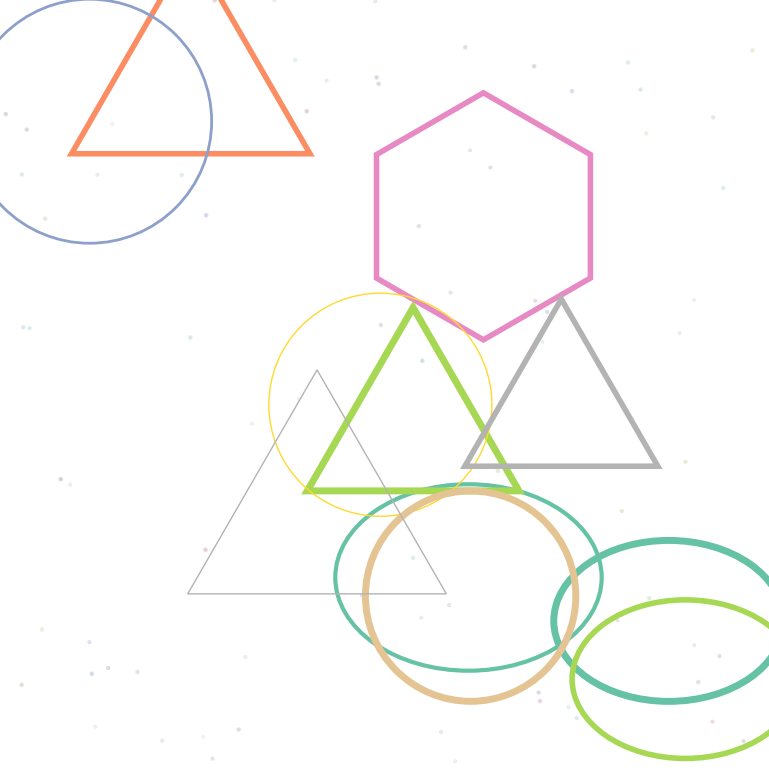[{"shape": "oval", "thickness": 2.5, "radius": 0.75, "center": [0.869, 0.194]}, {"shape": "oval", "thickness": 1.5, "radius": 0.86, "center": [0.608, 0.25]}, {"shape": "triangle", "thickness": 2, "radius": 0.89, "center": [0.248, 0.89]}, {"shape": "circle", "thickness": 1, "radius": 0.79, "center": [0.116, 0.843]}, {"shape": "hexagon", "thickness": 2, "radius": 0.8, "center": [0.628, 0.719]}, {"shape": "oval", "thickness": 2, "radius": 0.74, "center": [0.89, 0.118]}, {"shape": "triangle", "thickness": 2.5, "radius": 0.79, "center": [0.536, 0.442]}, {"shape": "circle", "thickness": 0.5, "radius": 0.72, "center": [0.494, 0.474]}, {"shape": "circle", "thickness": 2.5, "radius": 0.68, "center": [0.611, 0.226]}, {"shape": "triangle", "thickness": 2, "radius": 0.72, "center": [0.729, 0.467]}, {"shape": "triangle", "thickness": 0.5, "radius": 0.97, "center": [0.412, 0.326]}]